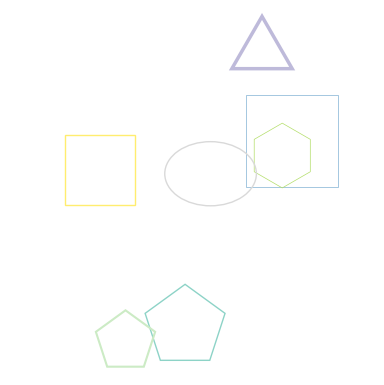[{"shape": "pentagon", "thickness": 1, "radius": 0.55, "center": [0.481, 0.152]}, {"shape": "triangle", "thickness": 2.5, "radius": 0.45, "center": [0.681, 0.867]}, {"shape": "square", "thickness": 0.5, "radius": 0.6, "center": [0.759, 0.634]}, {"shape": "hexagon", "thickness": 0.5, "radius": 0.42, "center": [0.733, 0.596]}, {"shape": "oval", "thickness": 1, "radius": 0.59, "center": [0.547, 0.549]}, {"shape": "pentagon", "thickness": 1.5, "radius": 0.4, "center": [0.326, 0.113]}, {"shape": "square", "thickness": 1, "radius": 0.45, "center": [0.261, 0.558]}]